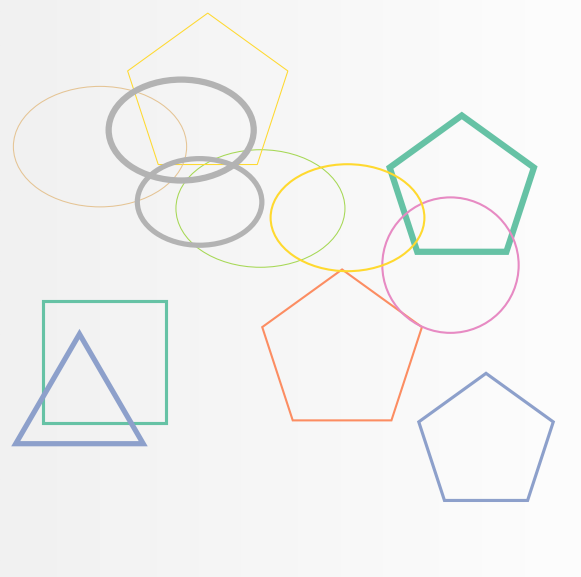[{"shape": "pentagon", "thickness": 3, "radius": 0.65, "center": [0.794, 0.669]}, {"shape": "square", "thickness": 1.5, "radius": 0.53, "center": [0.179, 0.372]}, {"shape": "pentagon", "thickness": 1, "radius": 0.72, "center": [0.589, 0.388]}, {"shape": "pentagon", "thickness": 1.5, "radius": 0.61, "center": [0.836, 0.231]}, {"shape": "triangle", "thickness": 2.5, "radius": 0.63, "center": [0.137, 0.294]}, {"shape": "circle", "thickness": 1, "radius": 0.59, "center": [0.775, 0.54]}, {"shape": "oval", "thickness": 0.5, "radius": 0.73, "center": [0.448, 0.638]}, {"shape": "oval", "thickness": 1, "radius": 0.66, "center": [0.598, 0.622]}, {"shape": "pentagon", "thickness": 0.5, "radius": 0.72, "center": [0.357, 0.831]}, {"shape": "oval", "thickness": 0.5, "radius": 0.75, "center": [0.172, 0.745]}, {"shape": "oval", "thickness": 3, "radius": 0.62, "center": [0.312, 0.774]}, {"shape": "oval", "thickness": 2.5, "radius": 0.54, "center": [0.343, 0.649]}]